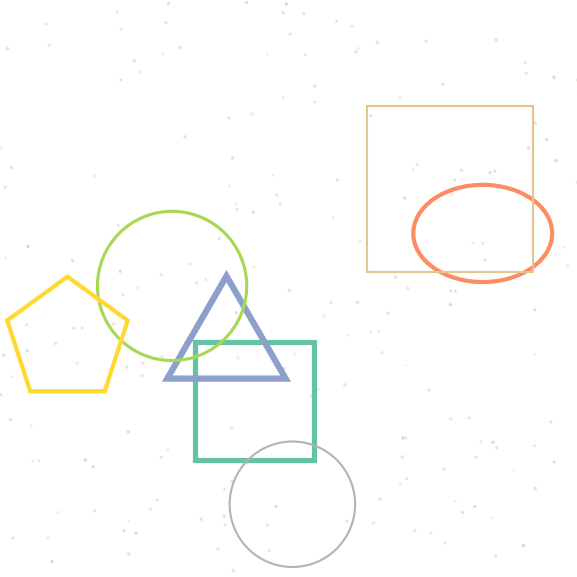[{"shape": "square", "thickness": 2.5, "radius": 0.51, "center": [0.441, 0.305]}, {"shape": "oval", "thickness": 2, "radius": 0.6, "center": [0.836, 0.595]}, {"shape": "triangle", "thickness": 3, "radius": 0.59, "center": [0.392, 0.403]}, {"shape": "circle", "thickness": 1.5, "radius": 0.65, "center": [0.298, 0.504]}, {"shape": "pentagon", "thickness": 2, "radius": 0.55, "center": [0.117, 0.41]}, {"shape": "square", "thickness": 1, "radius": 0.72, "center": [0.779, 0.672]}, {"shape": "circle", "thickness": 1, "radius": 0.54, "center": [0.506, 0.126]}]